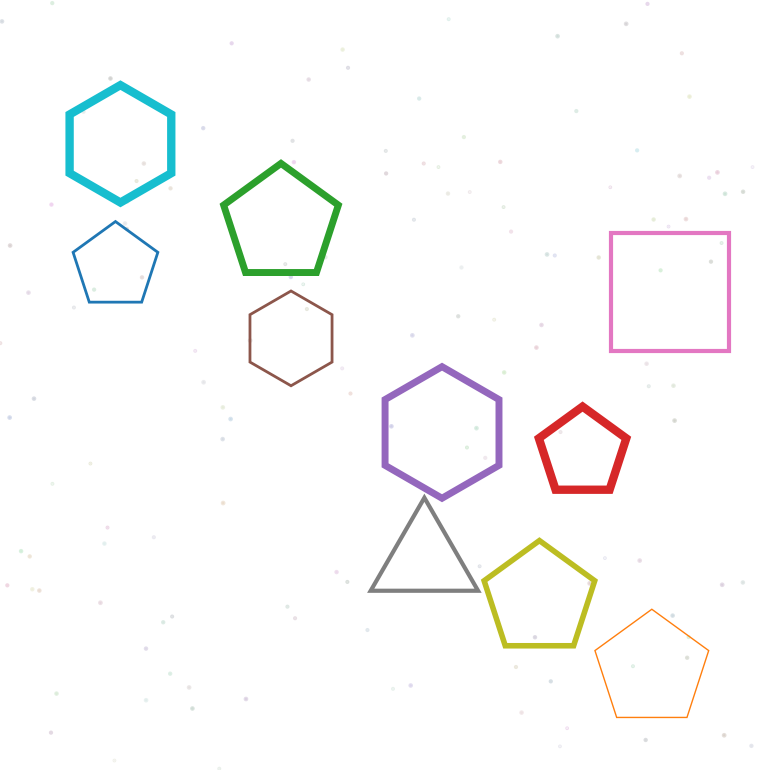[{"shape": "pentagon", "thickness": 1, "radius": 0.29, "center": [0.15, 0.654]}, {"shape": "pentagon", "thickness": 0.5, "radius": 0.39, "center": [0.847, 0.131]}, {"shape": "pentagon", "thickness": 2.5, "radius": 0.39, "center": [0.365, 0.709]}, {"shape": "pentagon", "thickness": 3, "radius": 0.3, "center": [0.757, 0.412]}, {"shape": "hexagon", "thickness": 2.5, "radius": 0.43, "center": [0.574, 0.438]}, {"shape": "hexagon", "thickness": 1, "radius": 0.31, "center": [0.378, 0.561]}, {"shape": "square", "thickness": 1.5, "radius": 0.38, "center": [0.87, 0.621]}, {"shape": "triangle", "thickness": 1.5, "radius": 0.4, "center": [0.551, 0.273]}, {"shape": "pentagon", "thickness": 2, "radius": 0.38, "center": [0.701, 0.222]}, {"shape": "hexagon", "thickness": 3, "radius": 0.38, "center": [0.156, 0.813]}]